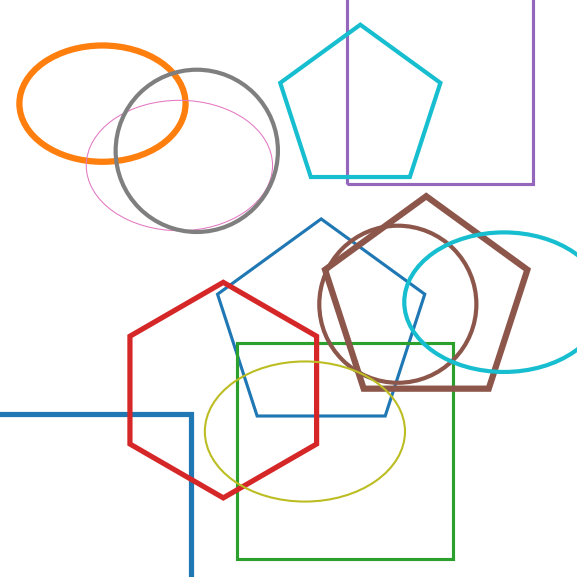[{"shape": "square", "thickness": 2.5, "radius": 0.84, "center": [0.164, 0.115]}, {"shape": "pentagon", "thickness": 1.5, "radius": 0.94, "center": [0.556, 0.431]}, {"shape": "oval", "thickness": 3, "radius": 0.72, "center": [0.177, 0.82]}, {"shape": "square", "thickness": 1.5, "radius": 0.94, "center": [0.598, 0.219]}, {"shape": "hexagon", "thickness": 2.5, "radius": 0.93, "center": [0.387, 0.324]}, {"shape": "square", "thickness": 1.5, "radius": 0.8, "center": [0.762, 0.842]}, {"shape": "circle", "thickness": 2, "radius": 0.68, "center": [0.689, 0.472]}, {"shape": "pentagon", "thickness": 3, "radius": 0.92, "center": [0.738, 0.475]}, {"shape": "oval", "thickness": 0.5, "radius": 0.81, "center": [0.311, 0.713]}, {"shape": "circle", "thickness": 2, "radius": 0.7, "center": [0.341, 0.738]}, {"shape": "oval", "thickness": 1, "radius": 0.87, "center": [0.528, 0.252]}, {"shape": "pentagon", "thickness": 2, "radius": 0.73, "center": [0.624, 0.811]}, {"shape": "oval", "thickness": 2, "radius": 0.86, "center": [0.873, 0.476]}]